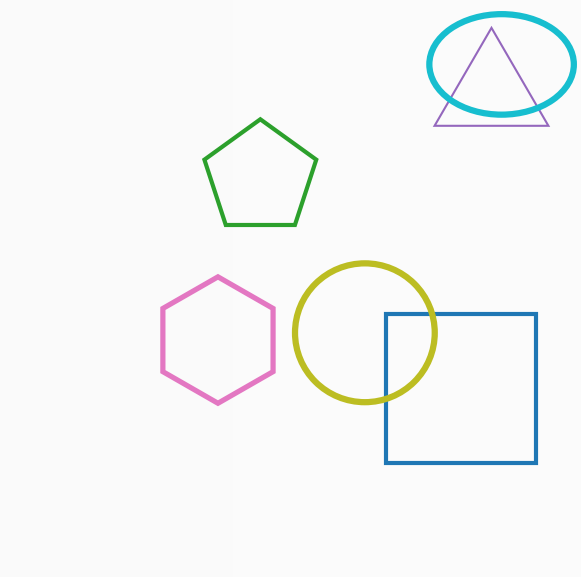[{"shape": "square", "thickness": 2, "radius": 0.64, "center": [0.793, 0.326]}, {"shape": "pentagon", "thickness": 2, "radius": 0.51, "center": [0.448, 0.691]}, {"shape": "triangle", "thickness": 1, "radius": 0.57, "center": [0.846, 0.838]}, {"shape": "hexagon", "thickness": 2.5, "radius": 0.55, "center": [0.375, 0.41]}, {"shape": "circle", "thickness": 3, "radius": 0.6, "center": [0.628, 0.423]}, {"shape": "oval", "thickness": 3, "radius": 0.62, "center": [0.863, 0.888]}]